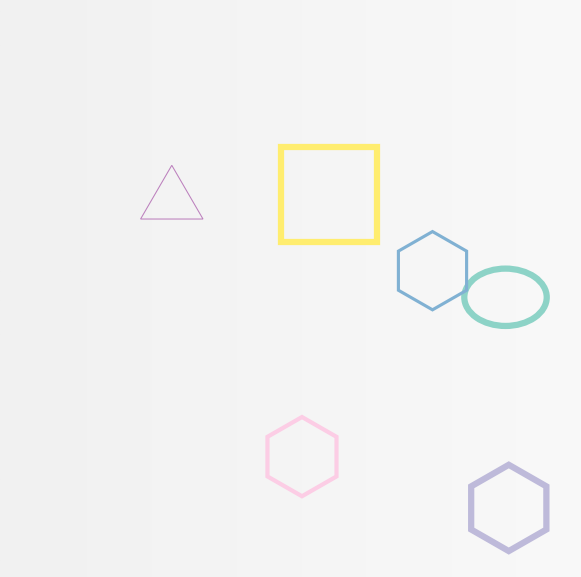[{"shape": "oval", "thickness": 3, "radius": 0.35, "center": [0.87, 0.484]}, {"shape": "hexagon", "thickness": 3, "radius": 0.37, "center": [0.875, 0.12]}, {"shape": "hexagon", "thickness": 1.5, "radius": 0.34, "center": [0.744, 0.53]}, {"shape": "hexagon", "thickness": 2, "radius": 0.34, "center": [0.52, 0.208]}, {"shape": "triangle", "thickness": 0.5, "radius": 0.31, "center": [0.296, 0.651]}, {"shape": "square", "thickness": 3, "radius": 0.41, "center": [0.566, 0.662]}]